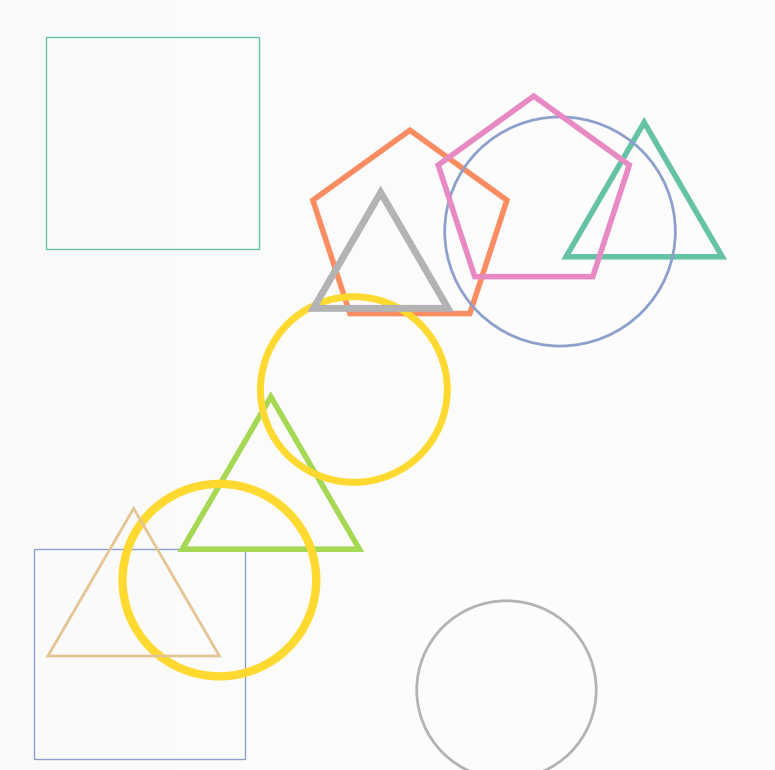[{"shape": "square", "thickness": 0.5, "radius": 0.69, "center": [0.197, 0.814]}, {"shape": "triangle", "thickness": 2, "radius": 0.58, "center": [0.831, 0.725]}, {"shape": "pentagon", "thickness": 2, "radius": 0.66, "center": [0.529, 0.699]}, {"shape": "circle", "thickness": 1, "radius": 0.74, "center": [0.723, 0.699]}, {"shape": "square", "thickness": 0.5, "radius": 0.68, "center": [0.18, 0.151]}, {"shape": "pentagon", "thickness": 2, "radius": 0.65, "center": [0.689, 0.746]}, {"shape": "triangle", "thickness": 2, "radius": 0.66, "center": [0.349, 0.353]}, {"shape": "circle", "thickness": 3, "radius": 0.62, "center": [0.283, 0.247]}, {"shape": "circle", "thickness": 2.5, "radius": 0.6, "center": [0.457, 0.494]}, {"shape": "triangle", "thickness": 1, "radius": 0.64, "center": [0.172, 0.212]}, {"shape": "circle", "thickness": 1, "radius": 0.58, "center": [0.654, 0.104]}, {"shape": "triangle", "thickness": 2.5, "radius": 0.5, "center": [0.491, 0.65]}]